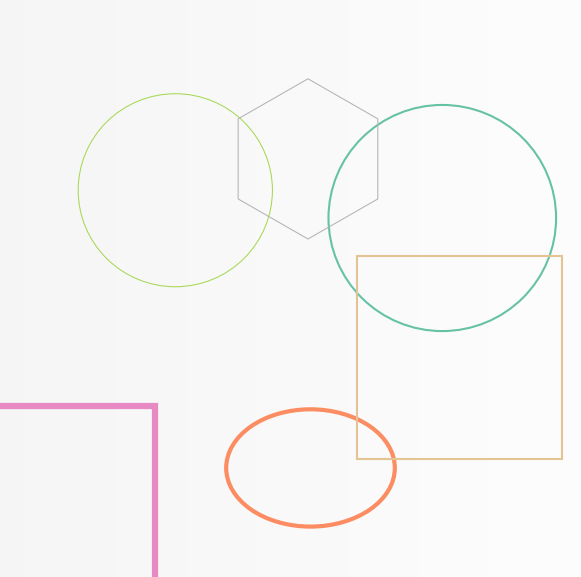[{"shape": "circle", "thickness": 1, "radius": 0.98, "center": [0.761, 0.622]}, {"shape": "oval", "thickness": 2, "radius": 0.73, "center": [0.534, 0.189]}, {"shape": "square", "thickness": 3, "radius": 0.77, "center": [0.112, 0.141]}, {"shape": "circle", "thickness": 0.5, "radius": 0.84, "center": [0.302, 0.67]}, {"shape": "square", "thickness": 1, "radius": 0.88, "center": [0.79, 0.38]}, {"shape": "hexagon", "thickness": 0.5, "radius": 0.69, "center": [0.53, 0.724]}]